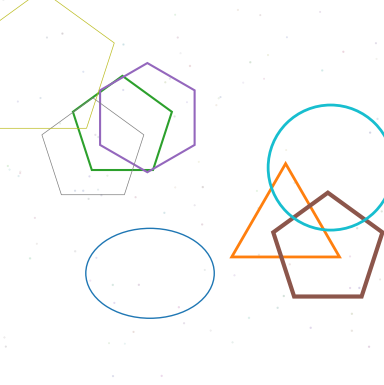[{"shape": "oval", "thickness": 1, "radius": 0.83, "center": [0.39, 0.29]}, {"shape": "triangle", "thickness": 2, "radius": 0.81, "center": [0.742, 0.413]}, {"shape": "pentagon", "thickness": 1.5, "radius": 0.68, "center": [0.318, 0.668]}, {"shape": "hexagon", "thickness": 1.5, "radius": 0.71, "center": [0.383, 0.694]}, {"shape": "pentagon", "thickness": 3, "radius": 0.75, "center": [0.852, 0.35]}, {"shape": "pentagon", "thickness": 0.5, "radius": 0.7, "center": [0.241, 0.607]}, {"shape": "pentagon", "thickness": 0.5, "radius": 0.99, "center": [0.108, 0.827]}, {"shape": "circle", "thickness": 2, "radius": 0.81, "center": [0.859, 0.565]}]